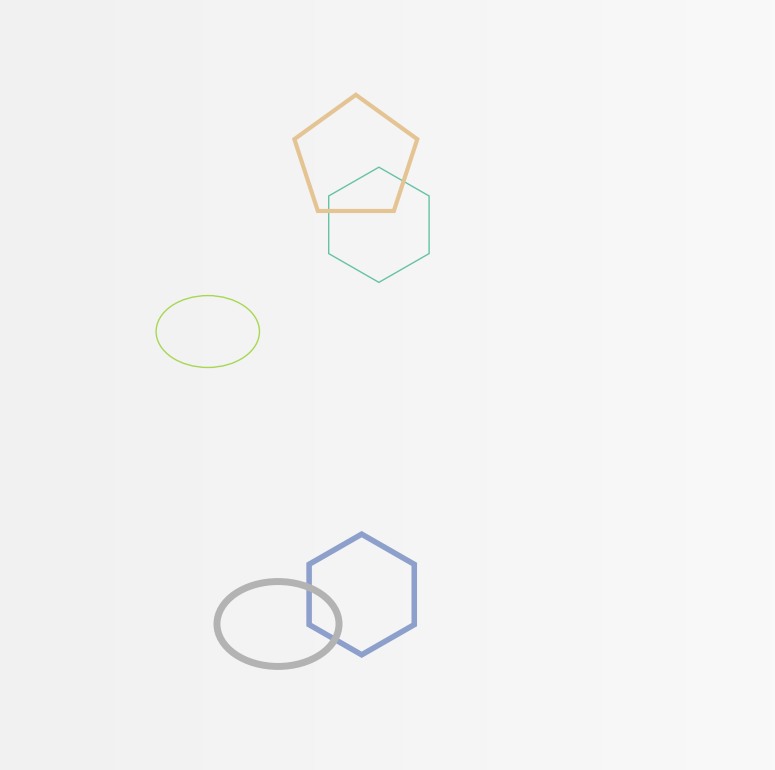[{"shape": "hexagon", "thickness": 0.5, "radius": 0.37, "center": [0.489, 0.708]}, {"shape": "hexagon", "thickness": 2, "radius": 0.39, "center": [0.467, 0.228]}, {"shape": "oval", "thickness": 0.5, "radius": 0.33, "center": [0.268, 0.569]}, {"shape": "pentagon", "thickness": 1.5, "radius": 0.42, "center": [0.459, 0.793]}, {"shape": "oval", "thickness": 2.5, "radius": 0.39, "center": [0.359, 0.19]}]